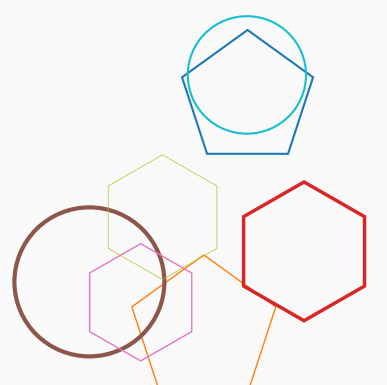[{"shape": "pentagon", "thickness": 1.5, "radius": 0.89, "center": [0.639, 0.744]}, {"shape": "pentagon", "thickness": 1, "radius": 0.98, "center": [0.526, 0.143]}, {"shape": "hexagon", "thickness": 2.5, "radius": 0.9, "center": [0.785, 0.347]}, {"shape": "circle", "thickness": 3, "radius": 0.97, "center": [0.231, 0.268]}, {"shape": "hexagon", "thickness": 1, "radius": 0.76, "center": [0.363, 0.215]}, {"shape": "hexagon", "thickness": 0.5, "radius": 0.81, "center": [0.419, 0.436]}, {"shape": "circle", "thickness": 1.5, "radius": 0.76, "center": [0.637, 0.805]}]